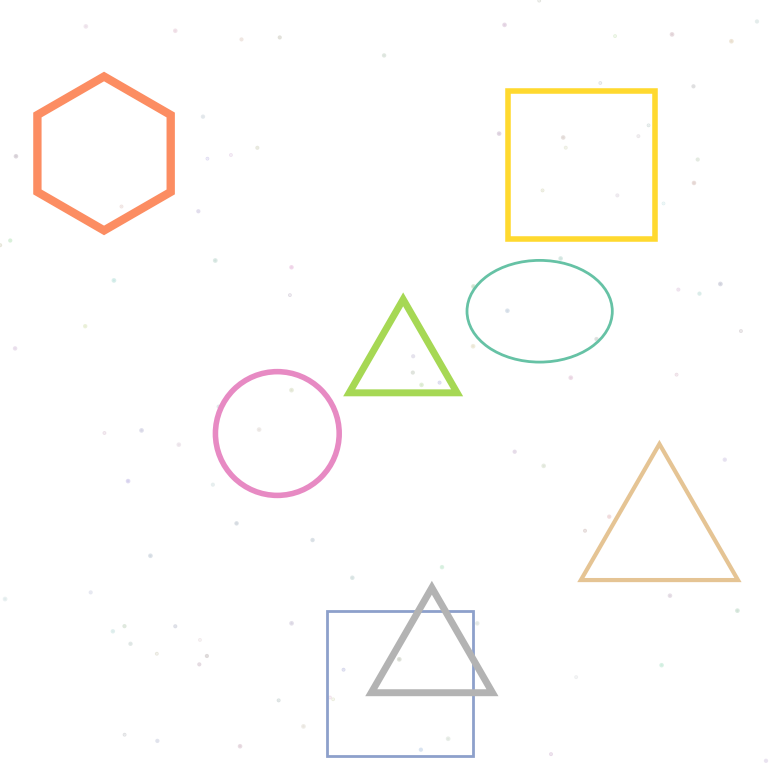[{"shape": "oval", "thickness": 1, "radius": 0.47, "center": [0.701, 0.596]}, {"shape": "hexagon", "thickness": 3, "radius": 0.5, "center": [0.135, 0.801]}, {"shape": "square", "thickness": 1, "radius": 0.47, "center": [0.519, 0.113]}, {"shape": "circle", "thickness": 2, "radius": 0.4, "center": [0.36, 0.437]}, {"shape": "triangle", "thickness": 2.5, "radius": 0.4, "center": [0.524, 0.53]}, {"shape": "square", "thickness": 2, "radius": 0.48, "center": [0.755, 0.786]}, {"shape": "triangle", "thickness": 1.5, "radius": 0.59, "center": [0.856, 0.306]}, {"shape": "triangle", "thickness": 2.5, "radius": 0.45, "center": [0.561, 0.146]}]